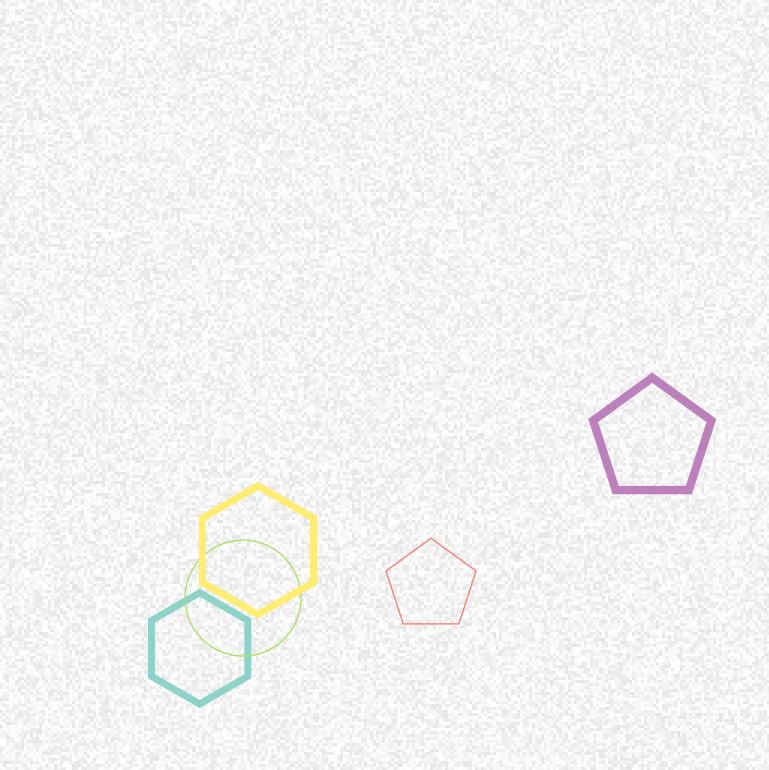[{"shape": "hexagon", "thickness": 2.5, "radius": 0.36, "center": [0.259, 0.158]}, {"shape": "pentagon", "thickness": 0.5, "radius": 0.31, "center": [0.56, 0.239]}, {"shape": "circle", "thickness": 0.5, "radius": 0.38, "center": [0.316, 0.223]}, {"shape": "pentagon", "thickness": 3, "radius": 0.4, "center": [0.847, 0.429]}, {"shape": "hexagon", "thickness": 2.5, "radius": 0.42, "center": [0.335, 0.285]}]